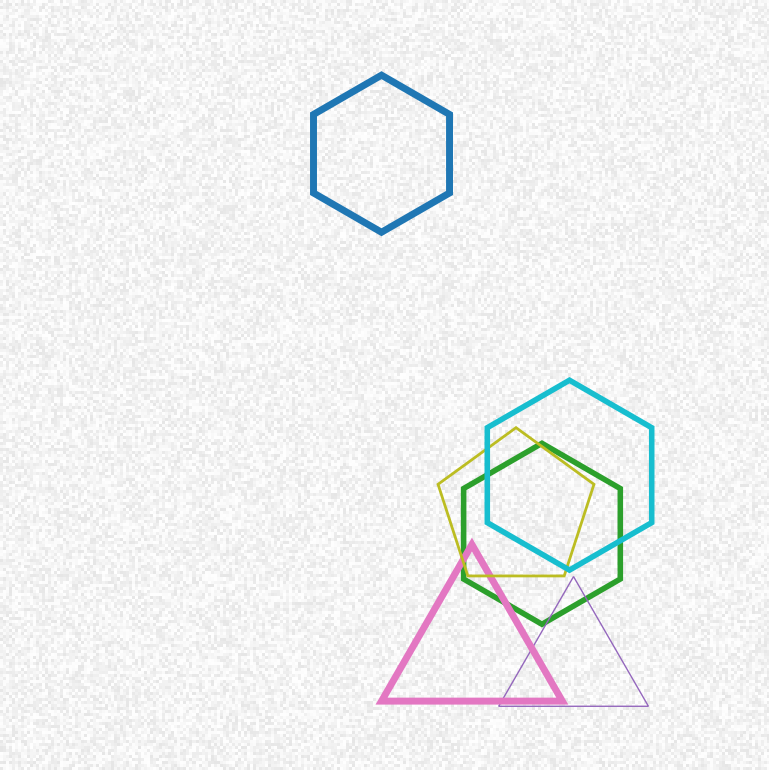[{"shape": "hexagon", "thickness": 2.5, "radius": 0.51, "center": [0.495, 0.8]}, {"shape": "hexagon", "thickness": 2, "radius": 0.59, "center": [0.704, 0.307]}, {"shape": "triangle", "thickness": 0.5, "radius": 0.56, "center": [0.745, 0.139]}, {"shape": "triangle", "thickness": 2.5, "radius": 0.68, "center": [0.613, 0.157]}, {"shape": "pentagon", "thickness": 1, "radius": 0.53, "center": [0.67, 0.338]}, {"shape": "hexagon", "thickness": 2, "radius": 0.62, "center": [0.74, 0.383]}]